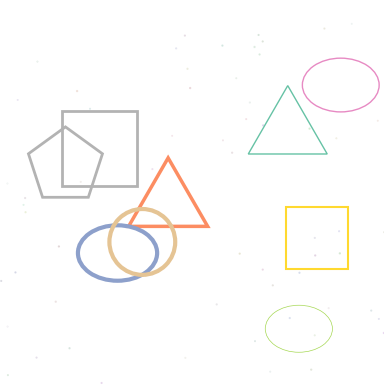[{"shape": "triangle", "thickness": 1, "radius": 0.59, "center": [0.747, 0.659]}, {"shape": "triangle", "thickness": 2.5, "radius": 0.59, "center": [0.437, 0.471]}, {"shape": "oval", "thickness": 3, "radius": 0.51, "center": [0.305, 0.343]}, {"shape": "oval", "thickness": 1, "radius": 0.5, "center": [0.885, 0.779]}, {"shape": "oval", "thickness": 0.5, "radius": 0.44, "center": [0.776, 0.146]}, {"shape": "square", "thickness": 1.5, "radius": 0.4, "center": [0.823, 0.381]}, {"shape": "circle", "thickness": 3, "radius": 0.43, "center": [0.37, 0.372]}, {"shape": "square", "thickness": 2, "radius": 0.49, "center": [0.259, 0.613]}, {"shape": "pentagon", "thickness": 2, "radius": 0.51, "center": [0.17, 0.569]}]